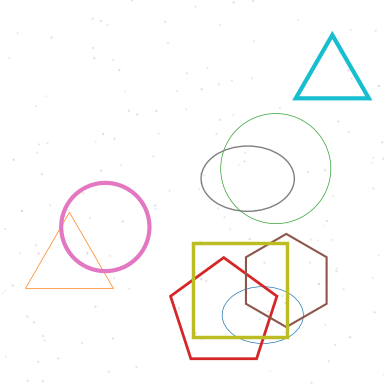[{"shape": "oval", "thickness": 0.5, "radius": 0.53, "center": [0.682, 0.182]}, {"shape": "triangle", "thickness": 0.5, "radius": 0.66, "center": [0.18, 0.317]}, {"shape": "circle", "thickness": 0.5, "radius": 0.72, "center": [0.716, 0.562]}, {"shape": "pentagon", "thickness": 2, "radius": 0.73, "center": [0.581, 0.186]}, {"shape": "hexagon", "thickness": 1.5, "radius": 0.6, "center": [0.744, 0.271]}, {"shape": "circle", "thickness": 3, "radius": 0.57, "center": [0.274, 0.41]}, {"shape": "oval", "thickness": 1, "radius": 0.61, "center": [0.643, 0.536]}, {"shape": "square", "thickness": 2.5, "radius": 0.61, "center": [0.623, 0.247]}, {"shape": "triangle", "thickness": 3, "radius": 0.55, "center": [0.863, 0.799]}]